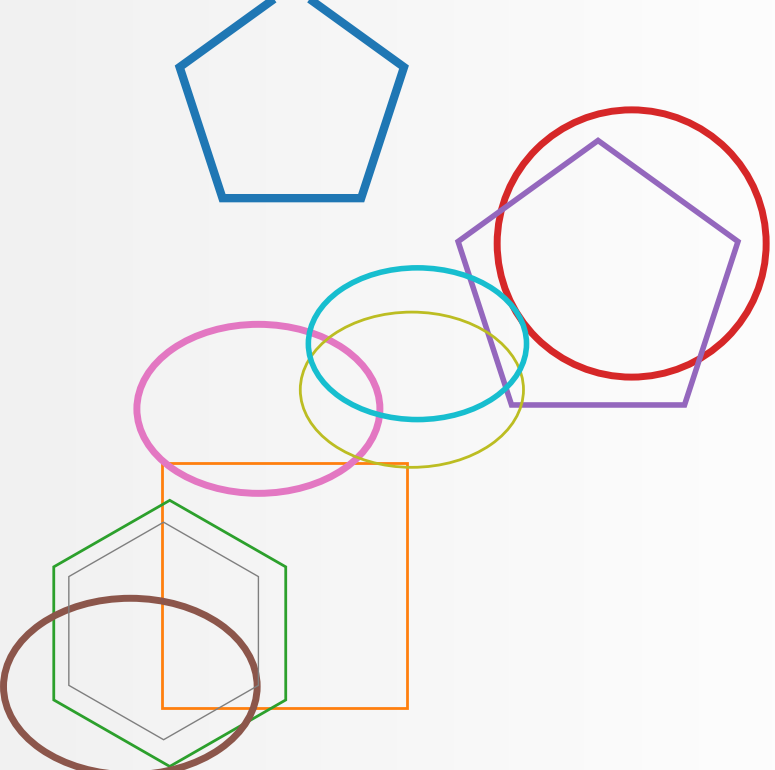[{"shape": "pentagon", "thickness": 3, "radius": 0.76, "center": [0.377, 0.866]}, {"shape": "square", "thickness": 1, "radius": 0.79, "center": [0.367, 0.24]}, {"shape": "hexagon", "thickness": 1, "radius": 0.86, "center": [0.219, 0.177]}, {"shape": "circle", "thickness": 2.5, "radius": 0.87, "center": [0.815, 0.684]}, {"shape": "pentagon", "thickness": 2, "radius": 0.95, "center": [0.772, 0.628]}, {"shape": "oval", "thickness": 2.5, "radius": 0.82, "center": [0.168, 0.108]}, {"shape": "oval", "thickness": 2.5, "radius": 0.78, "center": [0.333, 0.469]}, {"shape": "hexagon", "thickness": 0.5, "radius": 0.71, "center": [0.211, 0.181]}, {"shape": "oval", "thickness": 1, "radius": 0.72, "center": [0.531, 0.494]}, {"shape": "oval", "thickness": 2, "radius": 0.7, "center": [0.539, 0.554]}]